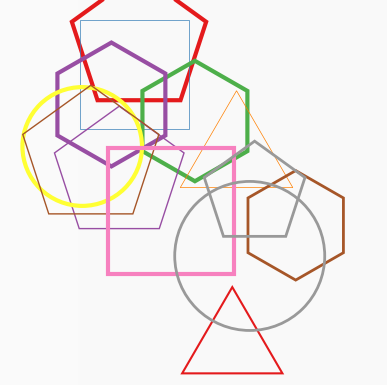[{"shape": "triangle", "thickness": 1.5, "radius": 0.75, "center": [0.599, 0.105]}, {"shape": "pentagon", "thickness": 3, "radius": 0.91, "center": [0.359, 0.887]}, {"shape": "square", "thickness": 0.5, "radius": 0.71, "center": [0.347, 0.806]}, {"shape": "hexagon", "thickness": 3, "radius": 0.78, "center": [0.503, 0.686]}, {"shape": "pentagon", "thickness": 1, "radius": 0.88, "center": [0.308, 0.548]}, {"shape": "hexagon", "thickness": 3, "radius": 0.8, "center": [0.287, 0.729]}, {"shape": "triangle", "thickness": 0.5, "radius": 0.84, "center": [0.61, 0.597]}, {"shape": "circle", "thickness": 3, "radius": 0.77, "center": [0.212, 0.619]}, {"shape": "hexagon", "thickness": 2, "radius": 0.71, "center": [0.763, 0.415]}, {"shape": "pentagon", "thickness": 1, "radius": 0.92, "center": [0.234, 0.594]}, {"shape": "square", "thickness": 3, "radius": 0.81, "center": [0.441, 0.452]}, {"shape": "pentagon", "thickness": 2, "radius": 0.68, "center": [0.657, 0.497]}, {"shape": "circle", "thickness": 2, "radius": 0.97, "center": [0.644, 0.335]}]